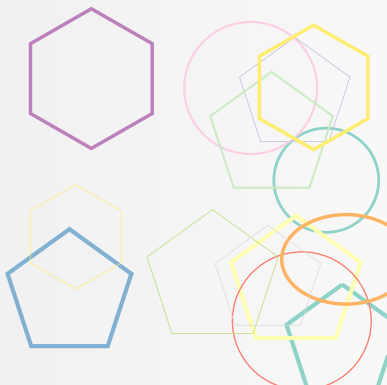[{"shape": "circle", "thickness": 2, "radius": 0.68, "center": [0.842, 0.532]}, {"shape": "pentagon", "thickness": 3, "radius": 0.76, "center": [0.883, 0.11]}, {"shape": "pentagon", "thickness": 3, "radius": 0.88, "center": [0.764, 0.264]}, {"shape": "pentagon", "thickness": 0.5, "radius": 0.75, "center": [0.761, 0.753]}, {"shape": "circle", "thickness": 1, "radius": 0.9, "center": [0.779, 0.167]}, {"shape": "pentagon", "thickness": 3, "radius": 0.84, "center": [0.179, 0.237]}, {"shape": "oval", "thickness": 2.5, "radius": 0.83, "center": [0.893, 0.326]}, {"shape": "pentagon", "thickness": 0.5, "radius": 0.89, "center": [0.549, 0.278]}, {"shape": "circle", "thickness": 1.5, "radius": 0.86, "center": [0.647, 0.771]}, {"shape": "pentagon", "thickness": 0.5, "radius": 0.72, "center": [0.691, 0.271]}, {"shape": "hexagon", "thickness": 2.5, "radius": 0.91, "center": [0.236, 0.796]}, {"shape": "pentagon", "thickness": 1.5, "radius": 0.83, "center": [0.701, 0.647]}, {"shape": "hexagon", "thickness": 0.5, "radius": 0.68, "center": [0.196, 0.385]}, {"shape": "hexagon", "thickness": 2.5, "radius": 0.81, "center": [0.809, 0.773]}]